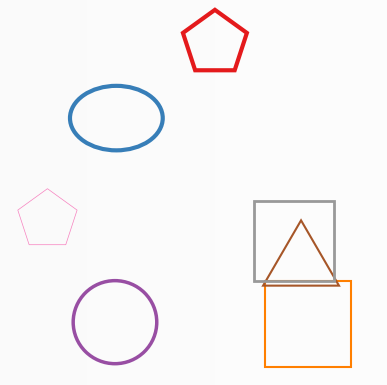[{"shape": "pentagon", "thickness": 3, "radius": 0.43, "center": [0.555, 0.888]}, {"shape": "oval", "thickness": 3, "radius": 0.6, "center": [0.3, 0.693]}, {"shape": "circle", "thickness": 2.5, "radius": 0.54, "center": [0.297, 0.163]}, {"shape": "square", "thickness": 1.5, "radius": 0.56, "center": [0.795, 0.159]}, {"shape": "triangle", "thickness": 1.5, "radius": 0.57, "center": [0.777, 0.315]}, {"shape": "pentagon", "thickness": 0.5, "radius": 0.4, "center": [0.122, 0.429]}, {"shape": "square", "thickness": 2, "radius": 0.52, "center": [0.76, 0.374]}]